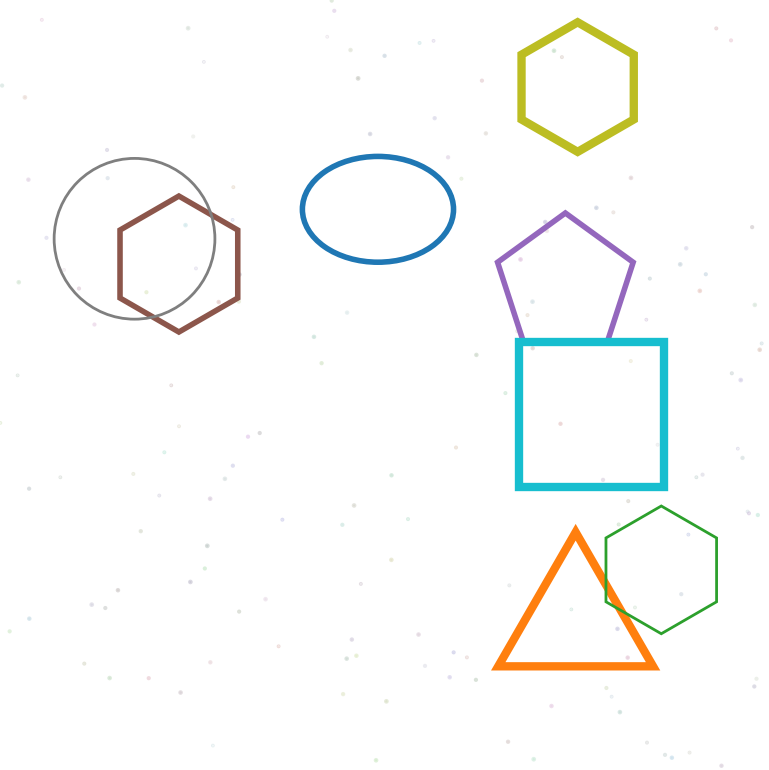[{"shape": "oval", "thickness": 2, "radius": 0.49, "center": [0.491, 0.728]}, {"shape": "triangle", "thickness": 3, "radius": 0.58, "center": [0.748, 0.193]}, {"shape": "hexagon", "thickness": 1, "radius": 0.41, "center": [0.859, 0.26]}, {"shape": "pentagon", "thickness": 2, "radius": 0.46, "center": [0.734, 0.631]}, {"shape": "hexagon", "thickness": 2, "radius": 0.44, "center": [0.232, 0.657]}, {"shape": "circle", "thickness": 1, "radius": 0.52, "center": [0.175, 0.69]}, {"shape": "hexagon", "thickness": 3, "radius": 0.42, "center": [0.75, 0.887]}, {"shape": "square", "thickness": 3, "radius": 0.47, "center": [0.769, 0.461]}]